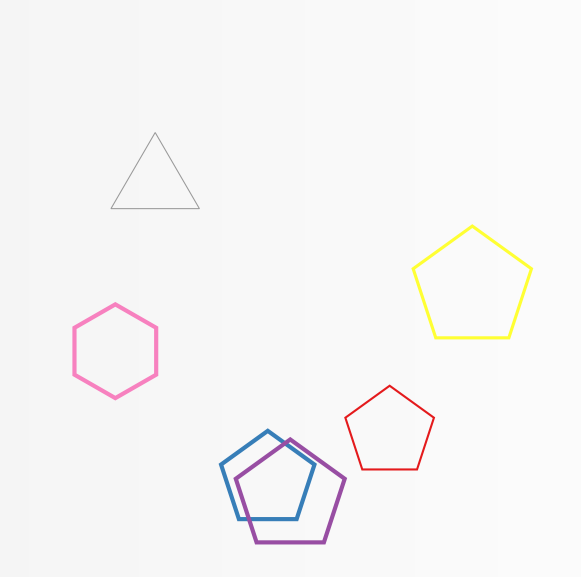[{"shape": "pentagon", "thickness": 1, "radius": 0.4, "center": [0.67, 0.251]}, {"shape": "pentagon", "thickness": 2, "radius": 0.42, "center": [0.461, 0.169]}, {"shape": "pentagon", "thickness": 2, "radius": 0.49, "center": [0.499, 0.14]}, {"shape": "pentagon", "thickness": 1.5, "radius": 0.53, "center": [0.813, 0.501]}, {"shape": "hexagon", "thickness": 2, "radius": 0.41, "center": [0.198, 0.391]}, {"shape": "triangle", "thickness": 0.5, "radius": 0.44, "center": [0.267, 0.682]}]